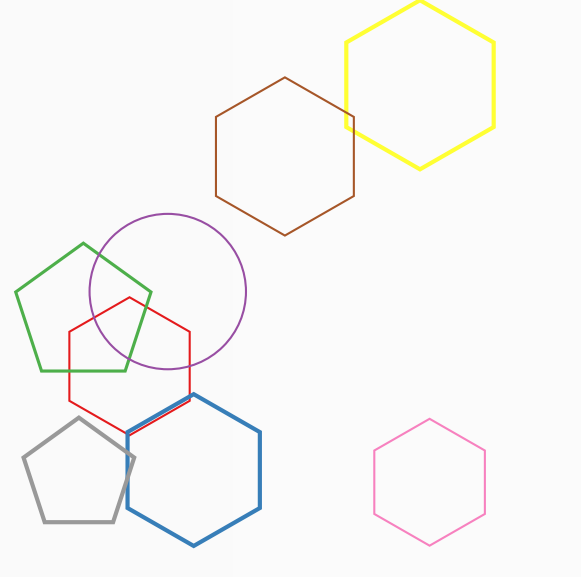[{"shape": "hexagon", "thickness": 1, "radius": 0.6, "center": [0.223, 0.365]}, {"shape": "hexagon", "thickness": 2, "radius": 0.66, "center": [0.333, 0.185]}, {"shape": "pentagon", "thickness": 1.5, "radius": 0.61, "center": [0.143, 0.456]}, {"shape": "circle", "thickness": 1, "radius": 0.67, "center": [0.289, 0.494]}, {"shape": "hexagon", "thickness": 2, "radius": 0.73, "center": [0.723, 0.852]}, {"shape": "hexagon", "thickness": 1, "radius": 0.68, "center": [0.49, 0.728]}, {"shape": "hexagon", "thickness": 1, "radius": 0.55, "center": [0.739, 0.164]}, {"shape": "pentagon", "thickness": 2, "radius": 0.5, "center": [0.136, 0.176]}]